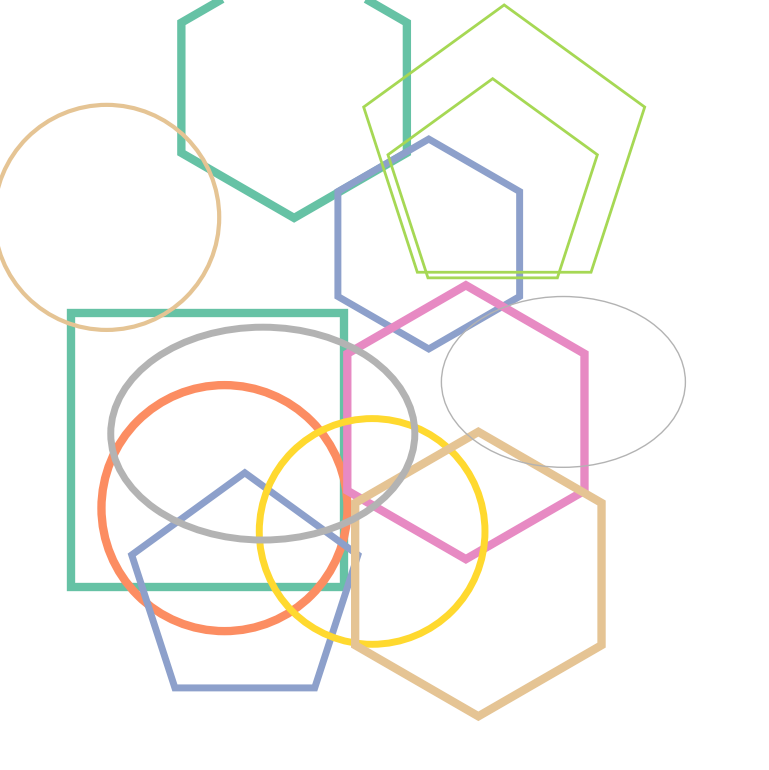[{"shape": "square", "thickness": 3, "radius": 0.89, "center": [0.27, 0.416]}, {"shape": "hexagon", "thickness": 3, "radius": 0.85, "center": [0.382, 0.886]}, {"shape": "circle", "thickness": 3, "radius": 0.8, "center": [0.292, 0.34]}, {"shape": "hexagon", "thickness": 2.5, "radius": 0.68, "center": [0.557, 0.683]}, {"shape": "pentagon", "thickness": 2.5, "radius": 0.77, "center": [0.318, 0.232]}, {"shape": "hexagon", "thickness": 3, "radius": 0.89, "center": [0.605, 0.452]}, {"shape": "pentagon", "thickness": 1, "radius": 0.71, "center": [0.64, 0.755]}, {"shape": "pentagon", "thickness": 1, "radius": 0.96, "center": [0.655, 0.802]}, {"shape": "circle", "thickness": 2.5, "radius": 0.73, "center": [0.483, 0.31]}, {"shape": "circle", "thickness": 1.5, "radius": 0.73, "center": [0.139, 0.718]}, {"shape": "hexagon", "thickness": 3, "radius": 0.92, "center": [0.621, 0.254]}, {"shape": "oval", "thickness": 2.5, "radius": 0.99, "center": [0.341, 0.437]}, {"shape": "oval", "thickness": 0.5, "radius": 0.79, "center": [0.732, 0.504]}]